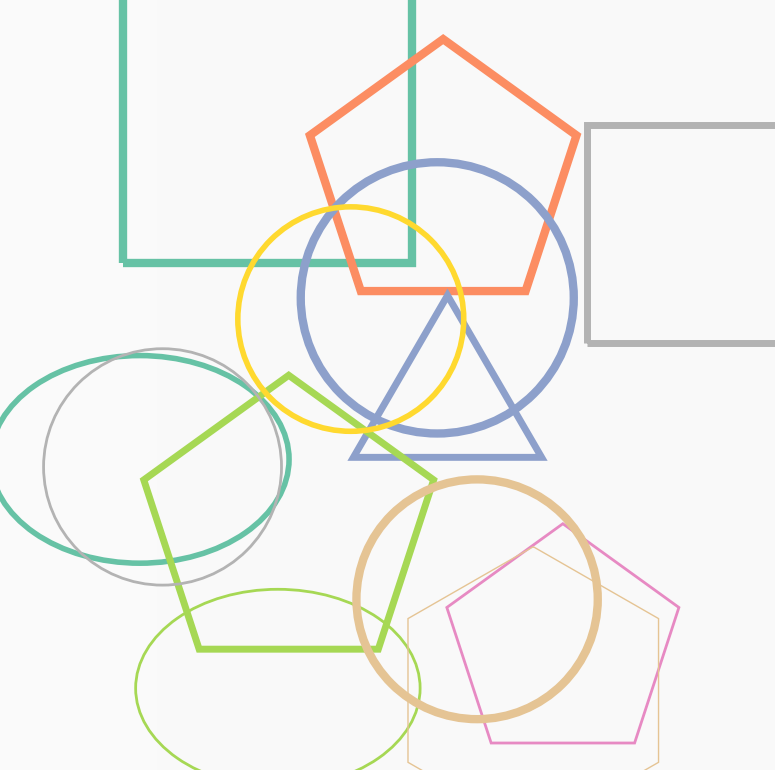[{"shape": "oval", "thickness": 2, "radius": 0.96, "center": [0.18, 0.403]}, {"shape": "square", "thickness": 3, "radius": 0.93, "center": [0.345, 0.845]}, {"shape": "pentagon", "thickness": 3, "radius": 0.9, "center": [0.572, 0.768]}, {"shape": "triangle", "thickness": 2.5, "radius": 0.7, "center": [0.577, 0.476]}, {"shape": "circle", "thickness": 3, "radius": 0.88, "center": [0.564, 0.613]}, {"shape": "pentagon", "thickness": 1, "radius": 0.79, "center": [0.726, 0.162]}, {"shape": "pentagon", "thickness": 2.5, "radius": 0.98, "center": [0.373, 0.316]}, {"shape": "oval", "thickness": 1, "radius": 0.92, "center": [0.359, 0.106]}, {"shape": "circle", "thickness": 2, "radius": 0.73, "center": [0.453, 0.586]}, {"shape": "hexagon", "thickness": 0.5, "radius": 0.93, "center": [0.688, 0.103]}, {"shape": "circle", "thickness": 3, "radius": 0.78, "center": [0.616, 0.222]}, {"shape": "square", "thickness": 2.5, "radius": 0.71, "center": [0.899, 0.696]}, {"shape": "circle", "thickness": 1, "radius": 0.77, "center": [0.21, 0.394]}]